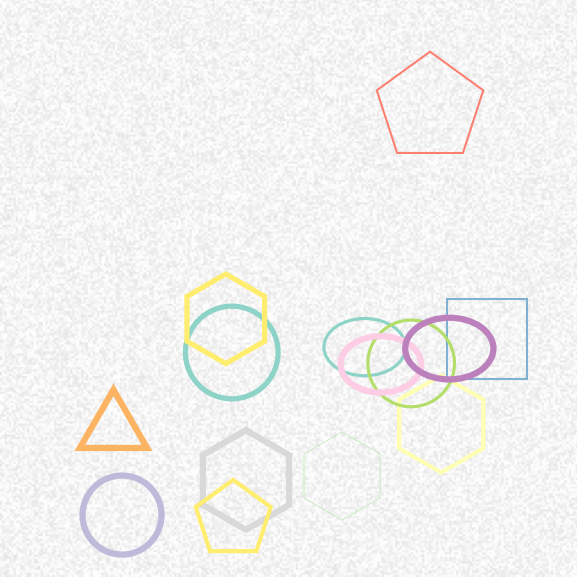[{"shape": "oval", "thickness": 1.5, "radius": 0.35, "center": [0.632, 0.398]}, {"shape": "circle", "thickness": 2.5, "radius": 0.4, "center": [0.401, 0.389]}, {"shape": "hexagon", "thickness": 2, "radius": 0.42, "center": [0.764, 0.265]}, {"shape": "circle", "thickness": 3, "radius": 0.34, "center": [0.211, 0.107]}, {"shape": "pentagon", "thickness": 1, "radius": 0.48, "center": [0.745, 0.813]}, {"shape": "square", "thickness": 1, "radius": 0.35, "center": [0.844, 0.412]}, {"shape": "triangle", "thickness": 3, "radius": 0.34, "center": [0.196, 0.257]}, {"shape": "circle", "thickness": 1.5, "radius": 0.38, "center": [0.712, 0.37]}, {"shape": "oval", "thickness": 3, "radius": 0.35, "center": [0.66, 0.368]}, {"shape": "hexagon", "thickness": 3, "radius": 0.43, "center": [0.426, 0.168]}, {"shape": "oval", "thickness": 3, "radius": 0.38, "center": [0.778, 0.396]}, {"shape": "hexagon", "thickness": 0.5, "radius": 0.38, "center": [0.592, 0.175]}, {"shape": "hexagon", "thickness": 2.5, "radius": 0.39, "center": [0.391, 0.447]}, {"shape": "pentagon", "thickness": 2, "radius": 0.34, "center": [0.404, 0.1]}]